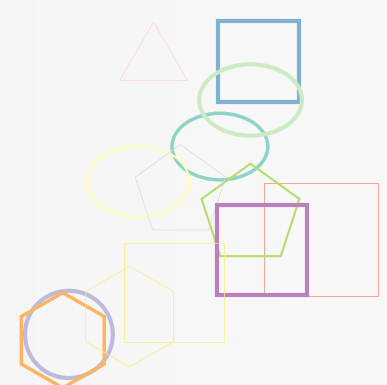[{"shape": "oval", "thickness": 2.5, "radius": 0.62, "center": [0.568, 0.619]}, {"shape": "oval", "thickness": 1.5, "radius": 0.66, "center": [0.357, 0.529]}, {"shape": "circle", "thickness": 3, "radius": 0.57, "center": [0.178, 0.131]}, {"shape": "square", "thickness": 0.5, "radius": 0.74, "center": [0.828, 0.378]}, {"shape": "square", "thickness": 3, "radius": 0.52, "center": [0.666, 0.839]}, {"shape": "hexagon", "thickness": 2.5, "radius": 0.62, "center": [0.162, 0.116]}, {"shape": "pentagon", "thickness": 1.5, "radius": 0.66, "center": [0.646, 0.442]}, {"shape": "triangle", "thickness": 0.5, "radius": 0.51, "center": [0.396, 0.841]}, {"shape": "pentagon", "thickness": 0.5, "radius": 0.61, "center": [0.466, 0.502]}, {"shape": "square", "thickness": 3, "radius": 0.58, "center": [0.676, 0.351]}, {"shape": "oval", "thickness": 3, "radius": 0.66, "center": [0.647, 0.74]}, {"shape": "square", "thickness": 0.5, "radius": 0.64, "center": [0.45, 0.241]}, {"shape": "hexagon", "thickness": 0.5, "radius": 0.65, "center": [0.334, 0.178]}]